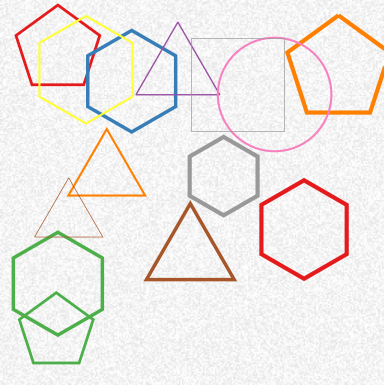[{"shape": "hexagon", "thickness": 3, "radius": 0.64, "center": [0.79, 0.404]}, {"shape": "pentagon", "thickness": 2, "radius": 0.57, "center": [0.15, 0.872]}, {"shape": "hexagon", "thickness": 2.5, "radius": 0.66, "center": [0.342, 0.789]}, {"shape": "hexagon", "thickness": 2.5, "radius": 0.67, "center": [0.15, 0.263]}, {"shape": "pentagon", "thickness": 2, "radius": 0.5, "center": [0.146, 0.139]}, {"shape": "triangle", "thickness": 1, "radius": 0.63, "center": [0.462, 0.817]}, {"shape": "pentagon", "thickness": 3, "radius": 0.7, "center": [0.879, 0.821]}, {"shape": "triangle", "thickness": 1.5, "radius": 0.58, "center": [0.277, 0.55]}, {"shape": "hexagon", "thickness": 1.5, "radius": 0.7, "center": [0.223, 0.819]}, {"shape": "triangle", "thickness": 0.5, "radius": 0.51, "center": [0.178, 0.436]}, {"shape": "triangle", "thickness": 2.5, "radius": 0.66, "center": [0.494, 0.34]}, {"shape": "circle", "thickness": 1.5, "radius": 0.74, "center": [0.713, 0.755]}, {"shape": "square", "thickness": 0.5, "radius": 0.6, "center": [0.618, 0.78]}, {"shape": "hexagon", "thickness": 3, "radius": 0.51, "center": [0.581, 0.543]}]